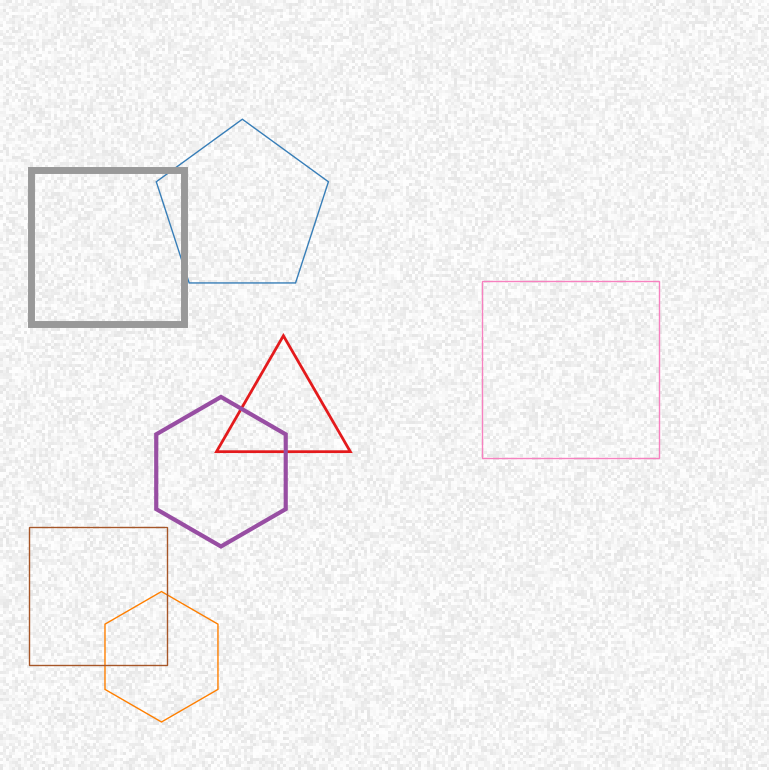[{"shape": "triangle", "thickness": 1, "radius": 0.5, "center": [0.368, 0.464]}, {"shape": "pentagon", "thickness": 0.5, "radius": 0.59, "center": [0.315, 0.728]}, {"shape": "hexagon", "thickness": 1.5, "radius": 0.49, "center": [0.287, 0.387]}, {"shape": "hexagon", "thickness": 0.5, "radius": 0.42, "center": [0.21, 0.147]}, {"shape": "square", "thickness": 0.5, "radius": 0.45, "center": [0.128, 0.226]}, {"shape": "square", "thickness": 0.5, "radius": 0.57, "center": [0.741, 0.52]}, {"shape": "square", "thickness": 2.5, "radius": 0.5, "center": [0.139, 0.679]}]